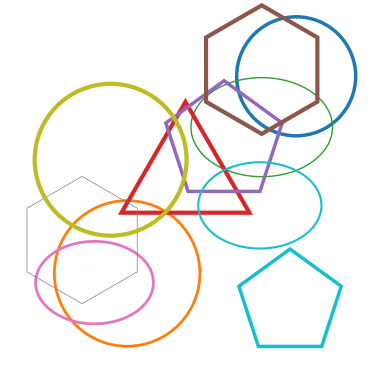[{"shape": "circle", "thickness": 2.5, "radius": 0.77, "center": [0.769, 0.802]}, {"shape": "circle", "thickness": 2, "radius": 0.95, "center": [0.33, 0.29]}, {"shape": "oval", "thickness": 1, "radius": 0.92, "center": [0.68, 0.67]}, {"shape": "triangle", "thickness": 3, "radius": 0.96, "center": [0.482, 0.543]}, {"shape": "pentagon", "thickness": 2.5, "radius": 0.79, "center": [0.582, 0.631]}, {"shape": "hexagon", "thickness": 3, "radius": 0.83, "center": [0.68, 0.819]}, {"shape": "oval", "thickness": 2, "radius": 0.77, "center": [0.245, 0.266]}, {"shape": "hexagon", "thickness": 0.5, "radius": 0.83, "center": [0.213, 0.376]}, {"shape": "circle", "thickness": 3, "radius": 0.99, "center": [0.287, 0.585]}, {"shape": "pentagon", "thickness": 2.5, "radius": 0.7, "center": [0.753, 0.213]}, {"shape": "oval", "thickness": 1.5, "radius": 0.8, "center": [0.675, 0.466]}]